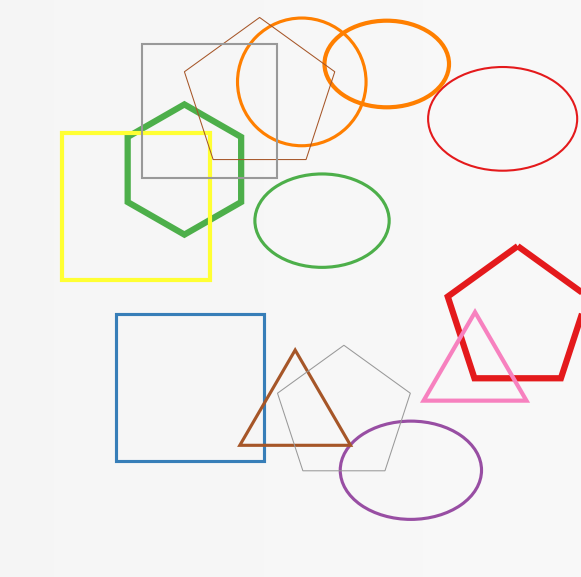[{"shape": "oval", "thickness": 1, "radius": 0.64, "center": [0.865, 0.793]}, {"shape": "pentagon", "thickness": 3, "radius": 0.63, "center": [0.891, 0.446]}, {"shape": "square", "thickness": 1.5, "radius": 0.64, "center": [0.327, 0.328]}, {"shape": "oval", "thickness": 1.5, "radius": 0.58, "center": [0.554, 0.617]}, {"shape": "hexagon", "thickness": 3, "radius": 0.56, "center": [0.317, 0.706]}, {"shape": "oval", "thickness": 1.5, "radius": 0.61, "center": [0.707, 0.185]}, {"shape": "oval", "thickness": 2, "radius": 0.54, "center": [0.665, 0.888]}, {"shape": "circle", "thickness": 1.5, "radius": 0.55, "center": [0.519, 0.857]}, {"shape": "square", "thickness": 2, "radius": 0.64, "center": [0.234, 0.642]}, {"shape": "triangle", "thickness": 1.5, "radius": 0.55, "center": [0.508, 0.283]}, {"shape": "pentagon", "thickness": 0.5, "radius": 0.68, "center": [0.447, 0.833]}, {"shape": "triangle", "thickness": 2, "radius": 0.51, "center": [0.817, 0.356]}, {"shape": "pentagon", "thickness": 0.5, "radius": 0.6, "center": [0.592, 0.281]}, {"shape": "square", "thickness": 1, "radius": 0.58, "center": [0.361, 0.807]}]